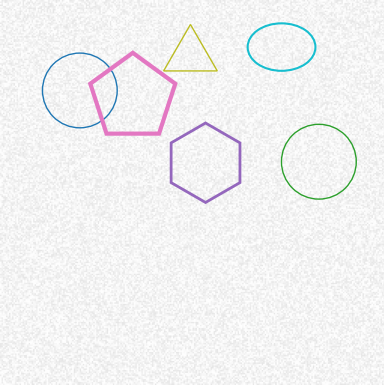[{"shape": "circle", "thickness": 1, "radius": 0.49, "center": [0.207, 0.765]}, {"shape": "circle", "thickness": 1, "radius": 0.49, "center": [0.828, 0.58]}, {"shape": "hexagon", "thickness": 2, "radius": 0.52, "center": [0.534, 0.577]}, {"shape": "pentagon", "thickness": 3, "radius": 0.58, "center": [0.345, 0.747]}, {"shape": "triangle", "thickness": 1, "radius": 0.4, "center": [0.495, 0.856]}, {"shape": "oval", "thickness": 1.5, "radius": 0.44, "center": [0.731, 0.878]}]